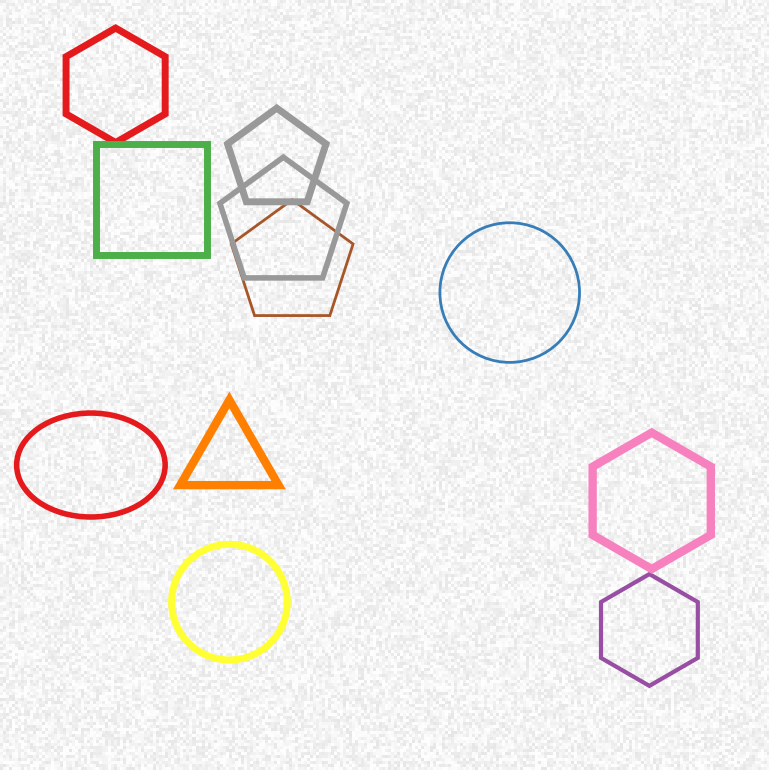[{"shape": "oval", "thickness": 2, "radius": 0.48, "center": [0.118, 0.396]}, {"shape": "hexagon", "thickness": 2.5, "radius": 0.37, "center": [0.15, 0.889]}, {"shape": "circle", "thickness": 1, "radius": 0.45, "center": [0.662, 0.62]}, {"shape": "square", "thickness": 2.5, "radius": 0.36, "center": [0.196, 0.741]}, {"shape": "hexagon", "thickness": 1.5, "radius": 0.36, "center": [0.843, 0.182]}, {"shape": "triangle", "thickness": 3, "radius": 0.37, "center": [0.298, 0.407]}, {"shape": "circle", "thickness": 2.5, "radius": 0.38, "center": [0.298, 0.218]}, {"shape": "pentagon", "thickness": 1, "radius": 0.42, "center": [0.379, 0.657]}, {"shape": "hexagon", "thickness": 3, "radius": 0.44, "center": [0.846, 0.35]}, {"shape": "pentagon", "thickness": 2, "radius": 0.43, "center": [0.368, 0.709]}, {"shape": "pentagon", "thickness": 2.5, "radius": 0.34, "center": [0.359, 0.792]}]